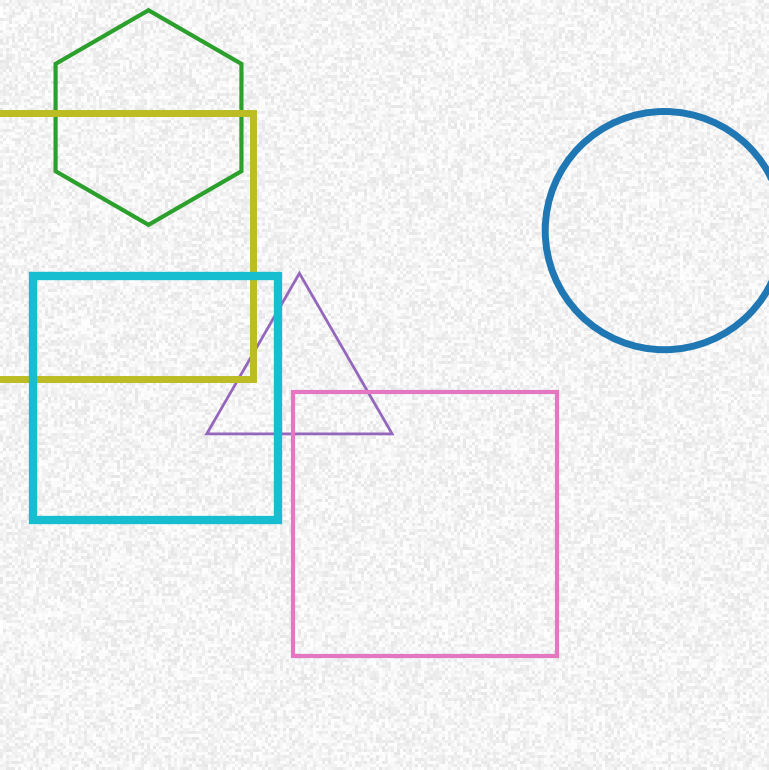[{"shape": "circle", "thickness": 2.5, "radius": 0.77, "center": [0.863, 0.701]}, {"shape": "hexagon", "thickness": 1.5, "radius": 0.7, "center": [0.193, 0.847]}, {"shape": "triangle", "thickness": 1, "radius": 0.7, "center": [0.389, 0.506]}, {"shape": "square", "thickness": 1.5, "radius": 0.86, "center": [0.552, 0.32]}, {"shape": "square", "thickness": 2.5, "radius": 0.86, "center": [0.156, 0.68]}, {"shape": "square", "thickness": 3, "radius": 0.79, "center": [0.202, 0.483]}]